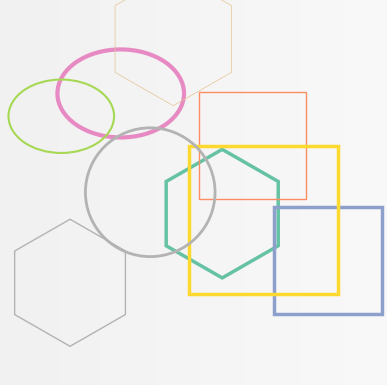[{"shape": "hexagon", "thickness": 2.5, "radius": 0.83, "center": [0.573, 0.445]}, {"shape": "square", "thickness": 1, "radius": 0.69, "center": [0.652, 0.623]}, {"shape": "square", "thickness": 2.5, "radius": 0.7, "center": [0.847, 0.323]}, {"shape": "oval", "thickness": 3, "radius": 0.82, "center": [0.312, 0.757]}, {"shape": "oval", "thickness": 1.5, "radius": 0.68, "center": [0.158, 0.698]}, {"shape": "square", "thickness": 2.5, "radius": 0.96, "center": [0.68, 0.428]}, {"shape": "hexagon", "thickness": 0.5, "radius": 0.87, "center": [0.447, 0.899]}, {"shape": "hexagon", "thickness": 1, "radius": 0.83, "center": [0.181, 0.266]}, {"shape": "circle", "thickness": 2, "radius": 0.84, "center": [0.388, 0.501]}]